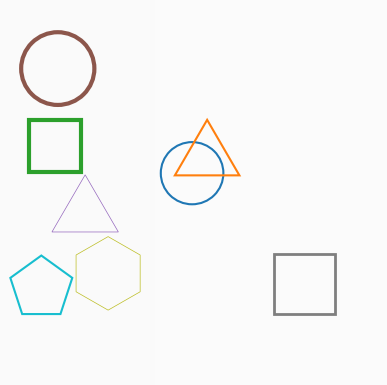[{"shape": "circle", "thickness": 1.5, "radius": 0.4, "center": [0.496, 0.55]}, {"shape": "triangle", "thickness": 1.5, "radius": 0.48, "center": [0.535, 0.593]}, {"shape": "square", "thickness": 3, "radius": 0.34, "center": [0.141, 0.621]}, {"shape": "triangle", "thickness": 0.5, "radius": 0.49, "center": [0.22, 0.447]}, {"shape": "circle", "thickness": 3, "radius": 0.47, "center": [0.149, 0.822]}, {"shape": "square", "thickness": 2, "radius": 0.39, "center": [0.786, 0.262]}, {"shape": "hexagon", "thickness": 0.5, "radius": 0.48, "center": [0.279, 0.29]}, {"shape": "pentagon", "thickness": 1.5, "radius": 0.42, "center": [0.107, 0.252]}]